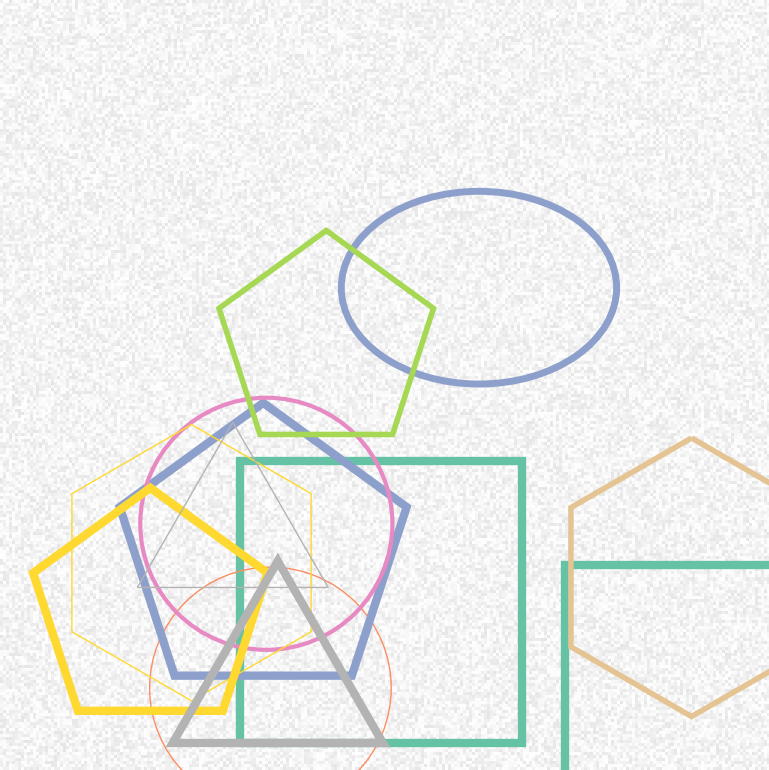[{"shape": "square", "thickness": 3, "radius": 0.91, "center": [0.495, 0.218]}, {"shape": "square", "thickness": 3, "radius": 0.81, "center": [0.896, 0.105]}, {"shape": "circle", "thickness": 0.5, "radius": 0.78, "center": [0.351, 0.107]}, {"shape": "pentagon", "thickness": 3, "radius": 0.98, "center": [0.342, 0.281]}, {"shape": "oval", "thickness": 2.5, "radius": 0.89, "center": [0.622, 0.626]}, {"shape": "circle", "thickness": 1.5, "radius": 0.82, "center": [0.346, 0.32]}, {"shape": "pentagon", "thickness": 2, "radius": 0.73, "center": [0.424, 0.554]}, {"shape": "pentagon", "thickness": 3, "radius": 0.8, "center": [0.195, 0.206]}, {"shape": "hexagon", "thickness": 0.5, "radius": 0.9, "center": [0.249, 0.269]}, {"shape": "hexagon", "thickness": 2, "radius": 0.9, "center": [0.898, 0.25]}, {"shape": "triangle", "thickness": 0.5, "radius": 0.72, "center": [0.302, 0.309]}, {"shape": "triangle", "thickness": 3, "radius": 0.79, "center": [0.361, 0.114]}]